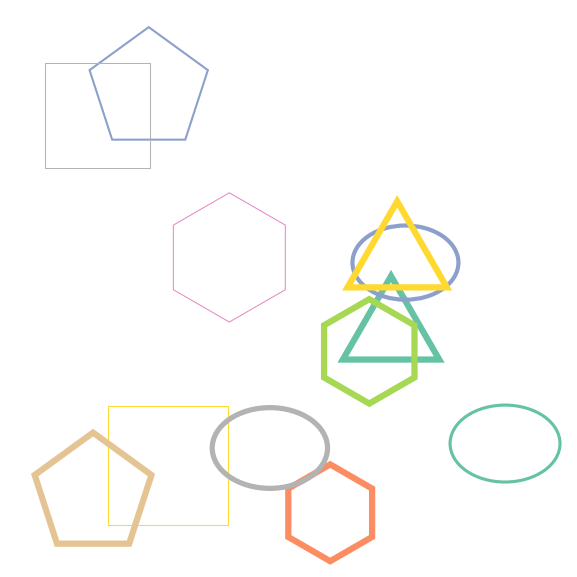[{"shape": "triangle", "thickness": 3, "radius": 0.48, "center": [0.677, 0.425]}, {"shape": "oval", "thickness": 1.5, "radius": 0.48, "center": [0.875, 0.231]}, {"shape": "hexagon", "thickness": 3, "radius": 0.42, "center": [0.572, 0.111]}, {"shape": "pentagon", "thickness": 1, "radius": 0.54, "center": [0.258, 0.844]}, {"shape": "oval", "thickness": 2, "radius": 0.46, "center": [0.702, 0.544]}, {"shape": "hexagon", "thickness": 0.5, "radius": 0.56, "center": [0.397, 0.553]}, {"shape": "hexagon", "thickness": 3, "radius": 0.45, "center": [0.639, 0.391]}, {"shape": "triangle", "thickness": 3, "radius": 0.5, "center": [0.688, 0.551]}, {"shape": "square", "thickness": 0.5, "radius": 0.52, "center": [0.29, 0.193]}, {"shape": "pentagon", "thickness": 3, "radius": 0.53, "center": [0.161, 0.144]}, {"shape": "oval", "thickness": 2.5, "radius": 0.5, "center": [0.467, 0.223]}, {"shape": "square", "thickness": 0.5, "radius": 0.45, "center": [0.168, 0.799]}]